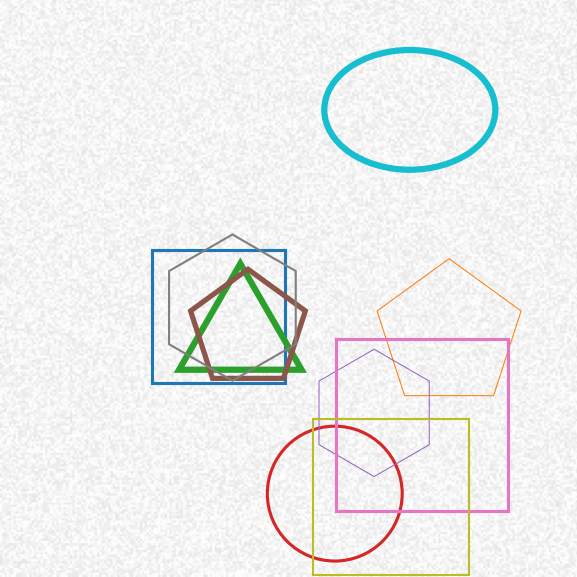[{"shape": "square", "thickness": 1.5, "radius": 0.57, "center": [0.379, 0.451]}, {"shape": "pentagon", "thickness": 0.5, "radius": 0.66, "center": [0.778, 0.42]}, {"shape": "triangle", "thickness": 3, "radius": 0.61, "center": [0.416, 0.42]}, {"shape": "circle", "thickness": 1.5, "radius": 0.58, "center": [0.58, 0.144]}, {"shape": "hexagon", "thickness": 0.5, "radius": 0.55, "center": [0.648, 0.284]}, {"shape": "pentagon", "thickness": 2.5, "radius": 0.52, "center": [0.429, 0.428]}, {"shape": "square", "thickness": 1.5, "radius": 0.75, "center": [0.731, 0.263]}, {"shape": "hexagon", "thickness": 1, "radius": 0.63, "center": [0.402, 0.466]}, {"shape": "square", "thickness": 1, "radius": 0.67, "center": [0.677, 0.139]}, {"shape": "oval", "thickness": 3, "radius": 0.74, "center": [0.71, 0.809]}]